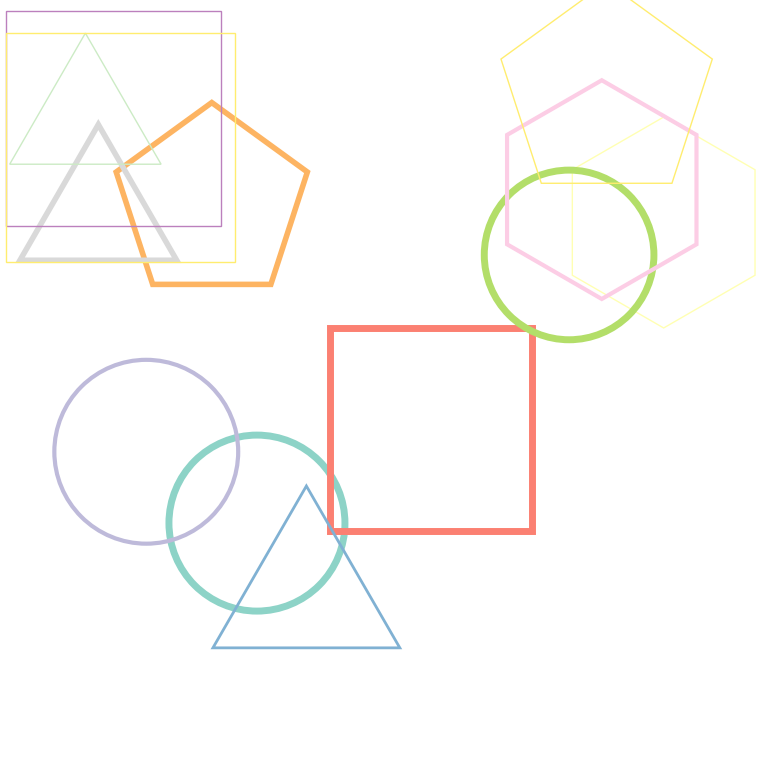[{"shape": "circle", "thickness": 2.5, "radius": 0.57, "center": [0.334, 0.321]}, {"shape": "hexagon", "thickness": 0.5, "radius": 0.68, "center": [0.862, 0.711]}, {"shape": "circle", "thickness": 1.5, "radius": 0.6, "center": [0.19, 0.413]}, {"shape": "square", "thickness": 2.5, "radius": 0.66, "center": [0.56, 0.442]}, {"shape": "triangle", "thickness": 1, "radius": 0.7, "center": [0.398, 0.229]}, {"shape": "pentagon", "thickness": 2, "radius": 0.65, "center": [0.275, 0.736]}, {"shape": "circle", "thickness": 2.5, "radius": 0.55, "center": [0.739, 0.669]}, {"shape": "hexagon", "thickness": 1.5, "radius": 0.71, "center": [0.782, 0.754]}, {"shape": "triangle", "thickness": 2, "radius": 0.59, "center": [0.128, 0.721]}, {"shape": "square", "thickness": 0.5, "radius": 0.7, "center": [0.147, 0.846]}, {"shape": "triangle", "thickness": 0.5, "radius": 0.57, "center": [0.111, 0.843]}, {"shape": "square", "thickness": 0.5, "radius": 0.74, "center": [0.157, 0.808]}, {"shape": "pentagon", "thickness": 0.5, "radius": 0.72, "center": [0.788, 0.879]}]